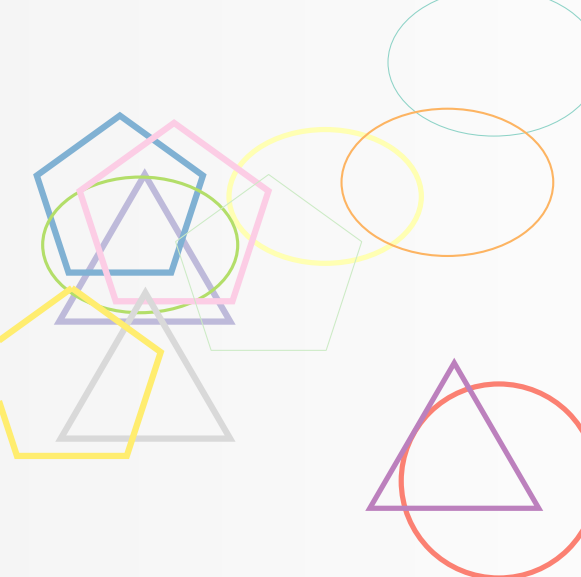[{"shape": "oval", "thickness": 0.5, "radius": 0.91, "center": [0.85, 0.891]}, {"shape": "oval", "thickness": 2.5, "radius": 0.83, "center": [0.559, 0.659]}, {"shape": "triangle", "thickness": 3, "radius": 0.85, "center": [0.249, 0.527]}, {"shape": "circle", "thickness": 2.5, "radius": 0.84, "center": [0.858, 0.166]}, {"shape": "pentagon", "thickness": 3, "radius": 0.75, "center": [0.206, 0.649]}, {"shape": "oval", "thickness": 1, "radius": 0.91, "center": [0.77, 0.683]}, {"shape": "oval", "thickness": 1.5, "radius": 0.84, "center": [0.241, 0.575]}, {"shape": "pentagon", "thickness": 3, "radius": 0.85, "center": [0.3, 0.616]}, {"shape": "triangle", "thickness": 3, "radius": 0.84, "center": [0.25, 0.324]}, {"shape": "triangle", "thickness": 2.5, "radius": 0.84, "center": [0.781, 0.203]}, {"shape": "pentagon", "thickness": 0.5, "radius": 0.84, "center": [0.462, 0.529]}, {"shape": "pentagon", "thickness": 3, "radius": 0.8, "center": [0.124, 0.34]}]